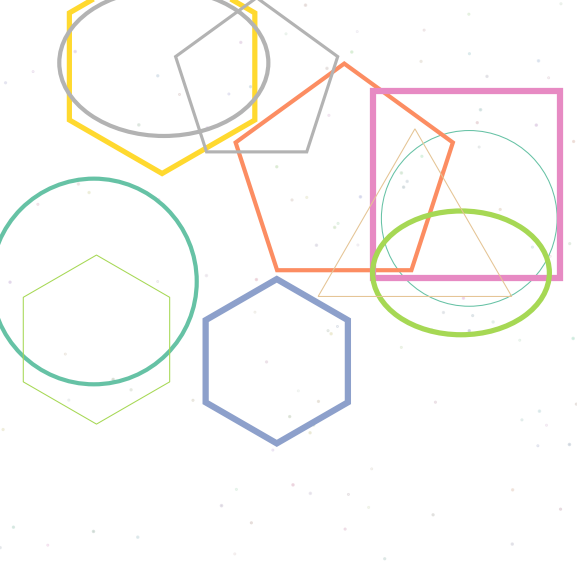[{"shape": "circle", "thickness": 0.5, "radius": 0.76, "center": [0.813, 0.621]}, {"shape": "circle", "thickness": 2, "radius": 0.89, "center": [0.163, 0.512]}, {"shape": "pentagon", "thickness": 2, "radius": 0.99, "center": [0.596, 0.691]}, {"shape": "hexagon", "thickness": 3, "radius": 0.71, "center": [0.479, 0.374]}, {"shape": "square", "thickness": 3, "radius": 0.81, "center": [0.808, 0.68]}, {"shape": "oval", "thickness": 2.5, "radius": 0.77, "center": [0.798, 0.527]}, {"shape": "hexagon", "thickness": 0.5, "radius": 0.73, "center": [0.167, 0.411]}, {"shape": "hexagon", "thickness": 2.5, "radius": 0.93, "center": [0.281, 0.884]}, {"shape": "triangle", "thickness": 0.5, "radius": 0.97, "center": [0.718, 0.583]}, {"shape": "oval", "thickness": 2, "radius": 0.91, "center": [0.284, 0.89]}, {"shape": "pentagon", "thickness": 1.5, "radius": 0.74, "center": [0.444, 0.856]}]